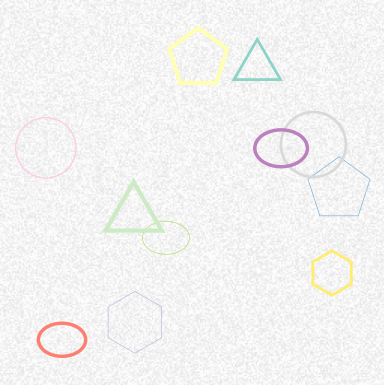[{"shape": "triangle", "thickness": 2, "radius": 0.35, "center": [0.668, 0.828]}, {"shape": "pentagon", "thickness": 3, "radius": 0.4, "center": [0.515, 0.848]}, {"shape": "hexagon", "thickness": 0.5, "radius": 0.4, "center": [0.35, 0.163]}, {"shape": "oval", "thickness": 2.5, "radius": 0.31, "center": [0.161, 0.118]}, {"shape": "pentagon", "thickness": 0.5, "radius": 0.42, "center": [0.881, 0.508]}, {"shape": "oval", "thickness": 0.5, "radius": 0.31, "center": [0.431, 0.382]}, {"shape": "circle", "thickness": 1, "radius": 0.39, "center": [0.119, 0.616]}, {"shape": "circle", "thickness": 2, "radius": 0.42, "center": [0.814, 0.625]}, {"shape": "oval", "thickness": 2.5, "radius": 0.34, "center": [0.73, 0.615]}, {"shape": "triangle", "thickness": 3, "radius": 0.42, "center": [0.347, 0.443]}, {"shape": "hexagon", "thickness": 2, "radius": 0.29, "center": [0.863, 0.291]}]